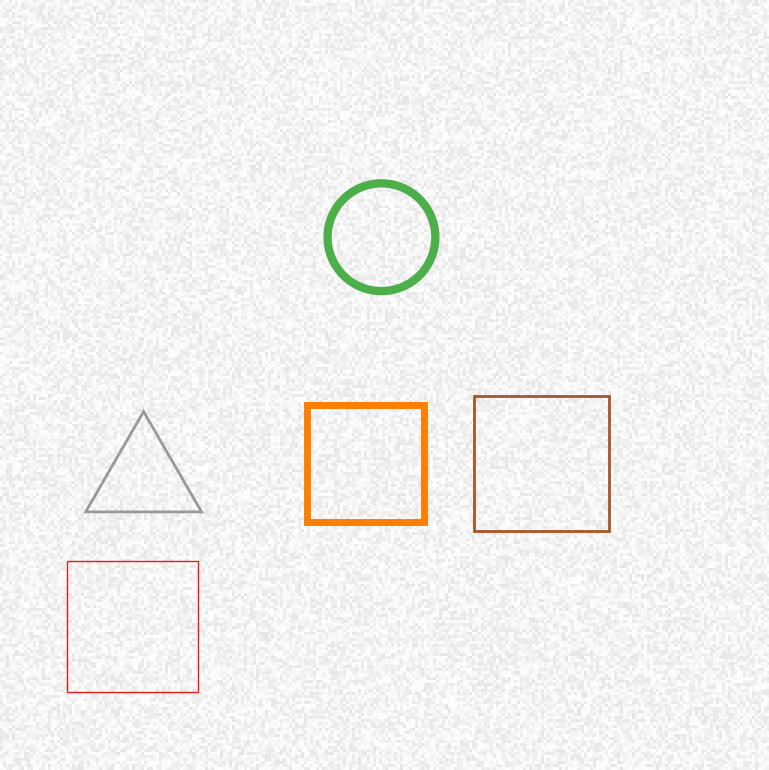[{"shape": "square", "thickness": 0.5, "radius": 0.43, "center": [0.172, 0.187]}, {"shape": "circle", "thickness": 3, "radius": 0.35, "center": [0.495, 0.692]}, {"shape": "square", "thickness": 2.5, "radius": 0.38, "center": [0.475, 0.398]}, {"shape": "square", "thickness": 1, "radius": 0.44, "center": [0.704, 0.398]}, {"shape": "triangle", "thickness": 1, "radius": 0.43, "center": [0.186, 0.379]}]